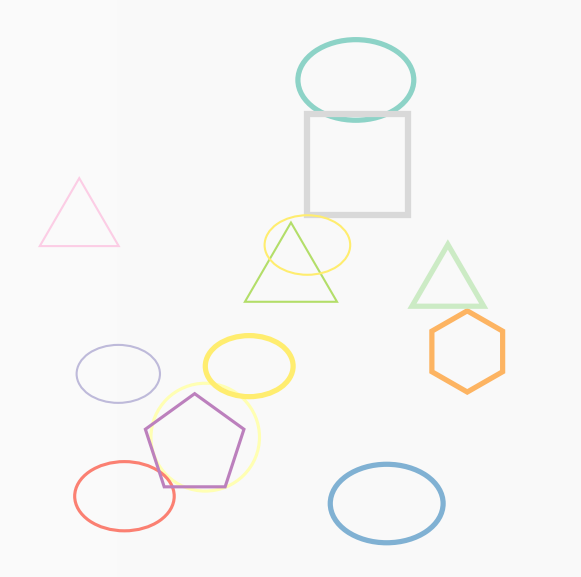[{"shape": "oval", "thickness": 2.5, "radius": 0.5, "center": [0.612, 0.861]}, {"shape": "circle", "thickness": 1.5, "radius": 0.47, "center": [0.353, 0.242]}, {"shape": "oval", "thickness": 1, "radius": 0.36, "center": [0.204, 0.352]}, {"shape": "oval", "thickness": 1.5, "radius": 0.43, "center": [0.214, 0.14]}, {"shape": "oval", "thickness": 2.5, "radius": 0.49, "center": [0.665, 0.127]}, {"shape": "hexagon", "thickness": 2.5, "radius": 0.35, "center": [0.804, 0.391]}, {"shape": "triangle", "thickness": 1, "radius": 0.46, "center": [0.501, 0.522]}, {"shape": "triangle", "thickness": 1, "radius": 0.39, "center": [0.136, 0.612]}, {"shape": "square", "thickness": 3, "radius": 0.44, "center": [0.615, 0.714]}, {"shape": "pentagon", "thickness": 1.5, "radius": 0.45, "center": [0.335, 0.228]}, {"shape": "triangle", "thickness": 2.5, "radius": 0.36, "center": [0.77, 0.505]}, {"shape": "oval", "thickness": 2.5, "radius": 0.38, "center": [0.429, 0.365]}, {"shape": "oval", "thickness": 1, "radius": 0.37, "center": [0.529, 0.575]}]